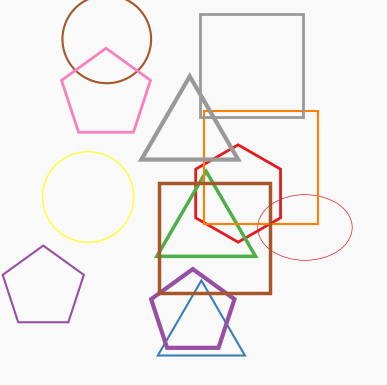[{"shape": "hexagon", "thickness": 2, "radius": 0.63, "center": [0.615, 0.497]}, {"shape": "oval", "thickness": 0.5, "radius": 0.61, "center": [0.787, 0.409]}, {"shape": "triangle", "thickness": 1.5, "radius": 0.65, "center": [0.52, 0.142]}, {"shape": "triangle", "thickness": 2.5, "radius": 0.74, "center": [0.532, 0.408]}, {"shape": "pentagon", "thickness": 1.5, "radius": 0.55, "center": [0.112, 0.252]}, {"shape": "pentagon", "thickness": 3, "radius": 0.57, "center": [0.498, 0.188]}, {"shape": "square", "thickness": 1.5, "radius": 0.74, "center": [0.674, 0.565]}, {"shape": "circle", "thickness": 1, "radius": 0.59, "center": [0.228, 0.488]}, {"shape": "circle", "thickness": 1.5, "radius": 0.57, "center": [0.276, 0.898]}, {"shape": "square", "thickness": 2.5, "radius": 0.71, "center": [0.553, 0.383]}, {"shape": "pentagon", "thickness": 2, "radius": 0.6, "center": [0.274, 0.754]}, {"shape": "triangle", "thickness": 3, "radius": 0.72, "center": [0.49, 0.658]}, {"shape": "square", "thickness": 2, "radius": 0.66, "center": [0.648, 0.83]}]